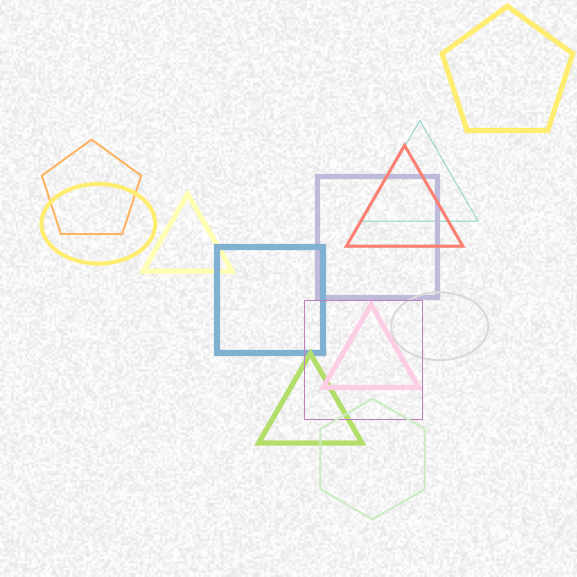[{"shape": "triangle", "thickness": 0.5, "radius": 0.58, "center": [0.727, 0.674]}, {"shape": "triangle", "thickness": 2.5, "radius": 0.45, "center": [0.325, 0.574]}, {"shape": "square", "thickness": 2.5, "radius": 0.52, "center": [0.653, 0.59]}, {"shape": "triangle", "thickness": 1.5, "radius": 0.58, "center": [0.701, 0.631]}, {"shape": "square", "thickness": 3, "radius": 0.46, "center": [0.468, 0.48]}, {"shape": "pentagon", "thickness": 1, "radius": 0.45, "center": [0.159, 0.667]}, {"shape": "triangle", "thickness": 2.5, "radius": 0.52, "center": [0.537, 0.284]}, {"shape": "triangle", "thickness": 2.5, "radius": 0.48, "center": [0.643, 0.376]}, {"shape": "oval", "thickness": 1, "radius": 0.42, "center": [0.761, 0.434]}, {"shape": "square", "thickness": 0.5, "radius": 0.51, "center": [0.628, 0.376]}, {"shape": "hexagon", "thickness": 1, "radius": 0.52, "center": [0.645, 0.204]}, {"shape": "pentagon", "thickness": 2.5, "radius": 0.59, "center": [0.879, 0.869]}, {"shape": "oval", "thickness": 2, "radius": 0.49, "center": [0.17, 0.612]}]